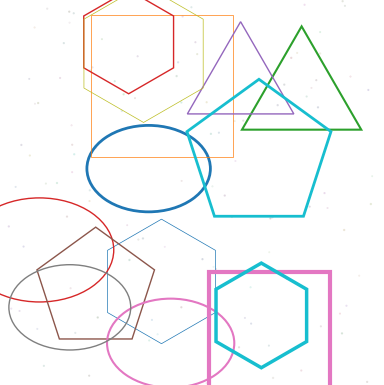[{"shape": "oval", "thickness": 2, "radius": 0.8, "center": [0.386, 0.562]}, {"shape": "hexagon", "thickness": 0.5, "radius": 0.81, "center": [0.419, 0.269]}, {"shape": "square", "thickness": 0.5, "radius": 0.92, "center": [0.42, 0.778]}, {"shape": "triangle", "thickness": 1.5, "radius": 0.89, "center": [0.783, 0.753]}, {"shape": "hexagon", "thickness": 1, "radius": 0.67, "center": [0.334, 0.891]}, {"shape": "oval", "thickness": 1, "radius": 0.97, "center": [0.102, 0.351]}, {"shape": "triangle", "thickness": 1, "radius": 0.8, "center": [0.625, 0.784]}, {"shape": "pentagon", "thickness": 1, "radius": 0.8, "center": [0.249, 0.249]}, {"shape": "square", "thickness": 3, "radius": 0.79, "center": [0.7, 0.135]}, {"shape": "oval", "thickness": 1.5, "radius": 0.83, "center": [0.443, 0.109]}, {"shape": "oval", "thickness": 1, "radius": 0.79, "center": [0.181, 0.202]}, {"shape": "hexagon", "thickness": 0.5, "radius": 0.89, "center": [0.373, 0.861]}, {"shape": "pentagon", "thickness": 2, "radius": 0.98, "center": [0.673, 0.597]}, {"shape": "hexagon", "thickness": 2.5, "radius": 0.68, "center": [0.679, 0.181]}]